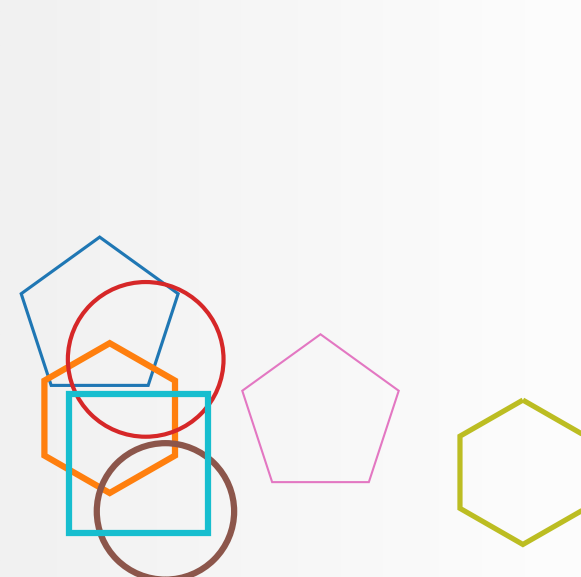[{"shape": "pentagon", "thickness": 1.5, "radius": 0.71, "center": [0.171, 0.447]}, {"shape": "hexagon", "thickness": 3, "radius": 0.65, "center": [0.189, 0.275]}, {"shape": "circle", "thickness": 2, "radius": 0.67, "center": [0.251, 0.377]}, {"shape": "circle", "thickness": 3, "radius": 0.59, "center": [0.285, 0.114]}, {"shape": "pentagon", "thickness": 1, "radius": 0.71, "center": [0.551, 0.279]}, {"shape": "hexagon", "thickness": 2.5, "radius": 0.62, "center": [0.9, 0.181]}, {"shape": "square", "thickness": 3, "radius": 0.6, "center": [0.239, 0.197]}]